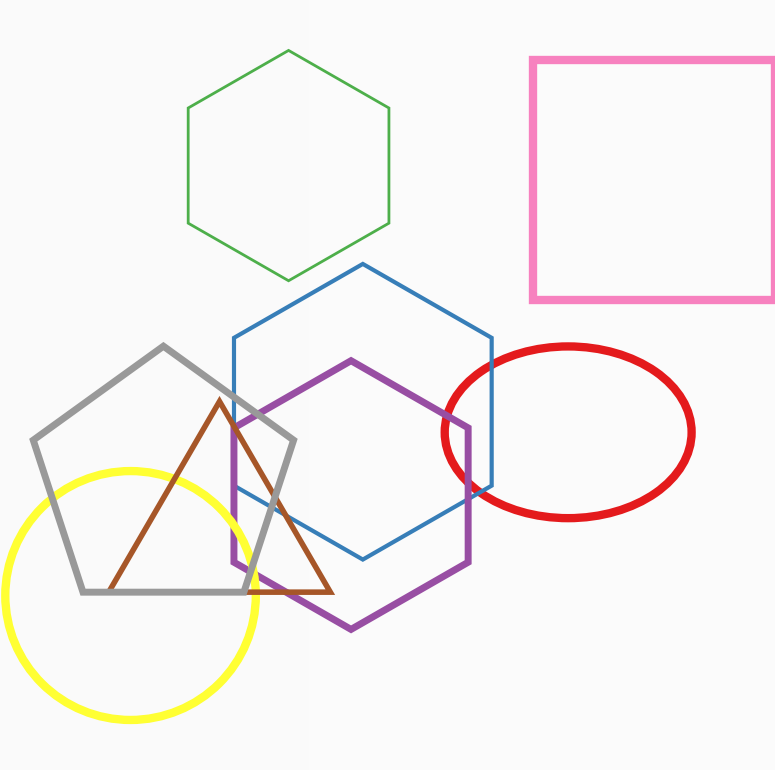[{"shape": "oval", "thickness": 3, "radius": 0.8, "center": [0.733, 0.439]}, {"shape": "hexagon", "thickness": 1.5, "radius": 0.96, "center": [0.468, 0.465]}, {"shape": "hexagon", "thickness": 1, "radius": 0.75, "center": [0.372, 0.785]}, {"shape": "hexagon", "thickness": 2.5, "radius": 0.87, "center": [0.453, 0.357]}, {"shape": "circle", "thickness": 3, "radius": 0.81, "center": [0.168, 0.227]}, {"shape": "triangle", "thickness": 2, "radius": 0.83, "center": [0.283, 0.314]}, {"shape": "square", "thickness": 3, "radius": 0.78, "center": [0.844, 0.767]}, {"shape": "pentagon", "thickness": 2.5, "radius": 0.88, "center": [0.211, 0.374]}]